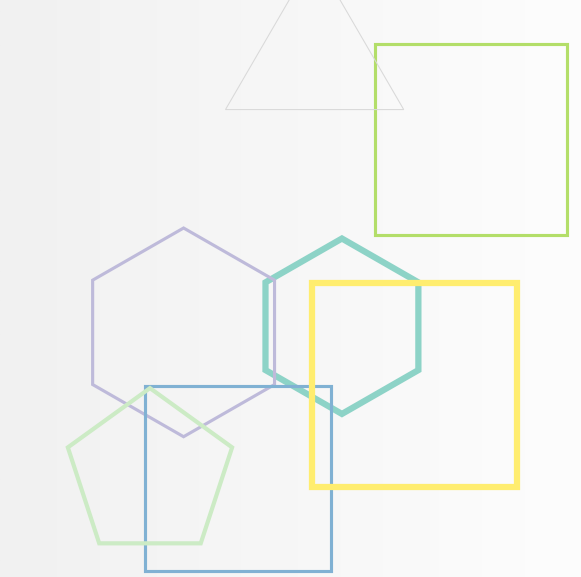[{"shape": "hexagon", "thickness": 3, "radius": 0.76, "center": [0.588, 0.434]}, {"shape": "hexagon", "thickness": 1.5, "radius": 0.9, "center": [0.316, 0.424]}, {"shape": "square", "thickness": 1.5, "radius": 0.8, "center": [0.41, 0.17]}, {"shape": "square", "thickness": 1.5, "radius": 0.83, "center": [0.81, 0.758]}, {"shape": "triangle", "thickness": 0.5, "radius": 0.89, "center": [0.541, 0.898]}, {"shape": "pentagon", "thickness": 2, "radius": 0.74, "center": [0.258, 0.178]}, {"shape": "square", "thickness": 3, "radius": 0.88, "center": [0.714, 0.332]}]